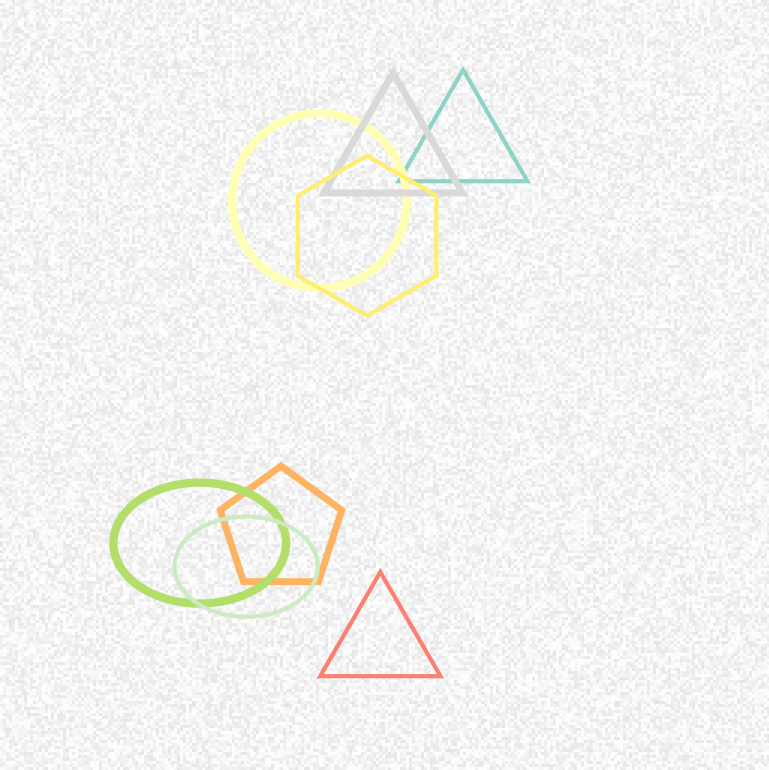[{"shape": "triangle", "thickness": 1.5, "radius": 0.48, "center": [0.601, 0.813]}, {"shape": "circle", "thickness": 3, "radius": 0.57, "center": [0.415, 0.739]}, {"shape": "triangle", "thickness": 1.5, "radius": 0.45, "center": [0.494, 0.167]}, {"shape": "pentagon", "thickness": 2.5, "radius": 0.41, "center": [0.365, 0.312]}, {"shape": "oval", "thickness": 3, "radius": 0.56, "center": [0.259, 0.295]}, {"shape": "triangle", "thickness": 2.5, "radius": 0.52, "center": [0.51, 0.801]}, {"shape": "oval", "thickness": 1.5, "radius": 0.47, "center": [0.32, 0.264]}, {"shape": "hexagon", "thickness": 1.5, "radius": 0.52, "center": [0.477, 0.694]}]